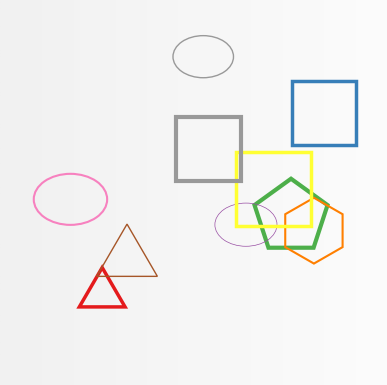[{"shape": "triangle", "thickness": 2.5, "radius": 0.34, "center": [0.264, 0.237]}, {"shape": "square", "thickness": 2.5, "radius": 0.42, "center": [0.836, 0.707]}, {"shape": "pentagon", "thickness": 3, "radius": 0.5, "center": [0.751, 0.437]}, {"shape": "oval", "thickness": 0.5, "radius": 0.4, "center": [0.635, 0.416]}, {"shape": "hexagon", "thickness": 1.5, "radius": 0.43, "center": [0.81, 0.401]}, {"shape": "square", "thickness": 2.5, "radius": 0.48, "center": [0.706, 0.509]}, {"shape": "triangle", "thickness": 1, "radius": 0.45, "center": [0.328, 0.327]}, {"shape": "oval", "thickness": 1.5, "radius": 0.47, "center": [0.182, 0.482]}, {"shape": "oval", "thickness": 1, "radius": 0.39, "center": [0.524, 0.853]}, {"shape": "square", "thickness": 3, "radius": 0.42, "center": [0.538, 0.613]}]